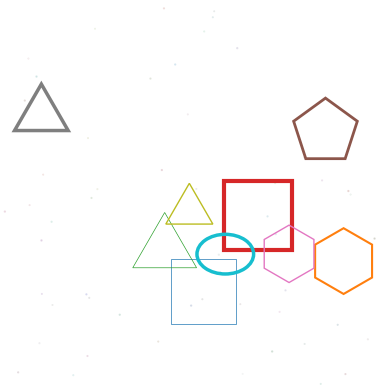[{"shape": "square", "thickness": 0.5, "radius": 0.42, "center": [0.529, 0.242]}, {"shape": "hexagon", "thickness": 1.5, "radius": 0.43, "center": [0.892, 0.322]}, {"shape": "triangle", "thickness": 0.5, "radius": 0.48, "center": [0.428, 0.352]}, {"shape": "square", "thickness": 3, "radius": 0.45, "center": [0.67, 0.44]}, {"shape": "pentagon", "thickness": 2, "radius": 0.43, "center": [0.845, 0.658]}, {"shape": "hexagon", "thickness": 1, "radius": 0.37, "center": [0.751, 0.341]}, {"shape": "triangle", "thickness": 2.5, "radius": 0.4, "center": [0.107, 0.701]}, {"shape": "triangle", "thickness": 1, "radius": 0.35, "center": [0.492, 0.453]}, {"shape": "oval", "thickness": 2.5, "radius": 0.37, "center": [0.585, 0.34]}]